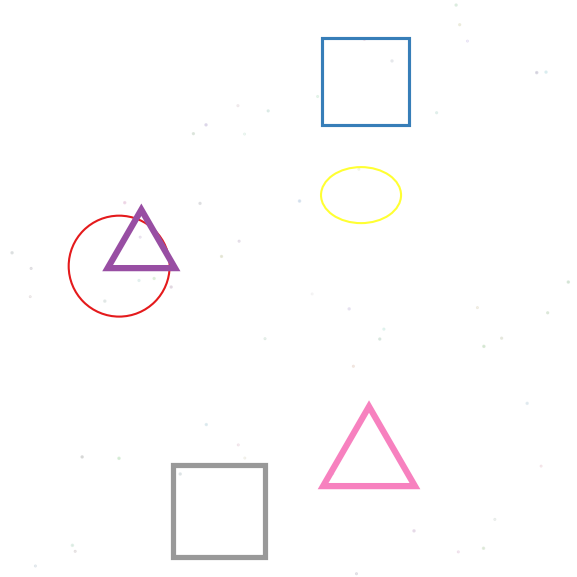[{"shape": "circle", "thickness": 1, "radius": 0.44, "center": [0.206, 0.538]}, {"shape": "square", "thickness": 1.5, "radius": 0.38, "center": [0.633, 0.858]}, {"shape": "triangle", "thickness": 3, "radius": 0.34, "center": [0.245, 0.569]}, {"shape": "oval", "thickness": 1, "radius": 0.35, "center": [0.625, 0.661]}, {"shape": "triangle", "thickness": 3, "radius": 0.46, "center": [0.639, 0.203]}, {"shape": "square", "thickness": 2.5, "radius": 0.4, "center": [0.379, 0.115]}]